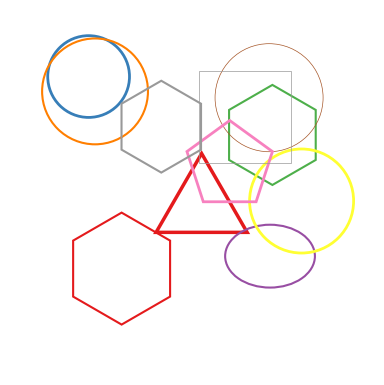[{"shape": "hexagon", "thickness": 1.5, "radius": 0.73, "center": [0.316, 0.302]}, {"shape": "triangle", "thickness": 2.5, "radius": 0.68, "center": [0.524, 0.465]}, {"shape": "circle", "thickness": 2, "radius": 0.53, "center": [0.23, 0.801]}, {"shape": "hexagon", "thickness": 1.5, "radius": 0.65, "center": [0.708, 0.65]}, {"shape": "oval", "thickness": 1.5, "radius": 0.58, "center": [0.701, 0.335]}, {"shape": "circle", "thickness": 1.5, "radius": 0.69, "center": [0.247, 0.763]}, {"shape": "circle", "thickness": 2, "radius": 0.68, "center": [0.783, 0.478]}, {"shape": "circle", "thickness": 0.5, "radius": 0.7, "center": [0.699, 0.746]}, {"shape": "pentagon", "thickness": 2, "radius": 0.58, "center": [0.597, 0.57]}, {"shape": "square", "thickness": 0.5, "radius": 0.59, "center": [0.637, 0.696]}, {"shape": "hexagon", "thickness": 1.5, "radius": 0.6, "center": [0.419, 0.671]}]